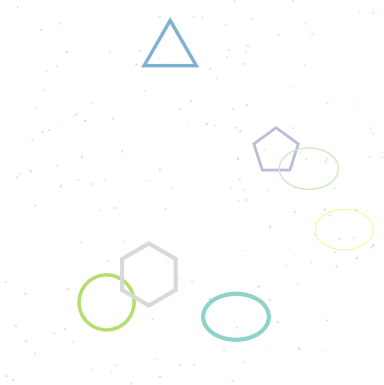[{"shape": "oval", "thickness": 3, "radius": 0.43, "center": [0.613, 0.177]}, {"shape": "pentagon", "thickness": 2, "radius": 0.3, "center": [0.717, 0.607]}, {"shape": "triangle", "thickness": 2.5, "radius": 0.39, "center": [0.442, 0.869]}, {"shape": "circle", "thickness": 2.5, "radius": 0.36, "center": [0.277, 0.215]}, {"shape": "hexagon", "thickness": 3, "radius": 0.4, "center": [0.387, 0.287]}, {"shape": "oval", "thickness": 1, "radius": 0.38, "center": [0.802, 0.562]}, {"shape": "oval", "thickness": 0.5, "radius": 0.38, "center": [0.894, 0.404]}]